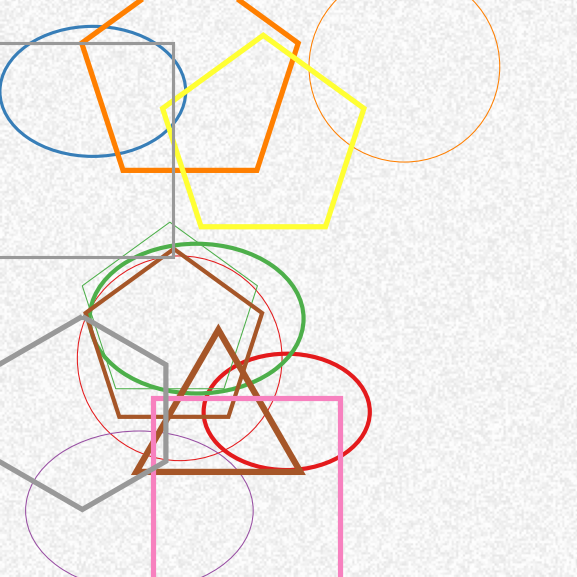[{"shape": "circle", "thickness": 0.5, "radius": 0.89, "center": [0.311, 0.379]}, {"shape": "oval", "thickness": 2, "radius": 0.72, "center": [0.496, 0.286]}, {"shape": "oval", "thickness": 1.5, "radius": 0.8, "center": [0.161, 0.841]}, {"shape": "pentagon", "thickness": 0.5, "radius": 0.8, "center": [0.294, 0.455]}, {"shape": "oval", "thickness": 2, "radius": 0.93, "center": [0.34, 0.447]}, {"shape": "oval", "thickness": 0.5, "radius": 0.99, "center": [0.241, 0.115]}, {"shape": "circle", "thickness": 0.5, "radius": 0.83, "center": [0.7, 0.884]}, {"shape": "pentagon", "thickness": 2.5, "radius": 0.99, "center": [0.329, 0.864]}, {"shape": "pentagon", "thickness": 2.5, "radius": 0.92, "center": [0.456, 0.755]}, {"shape": "pentagon", "thickness": 2, "radius": 0.8, "center": [0.301, 0.407]}, {"shape": "triangle", "thickness": 3, "radius": 0.82, "center": [0.378, 0.264]}, {"shape": "square", "thickness": 2.5, "radius": 0.81, "center": [0.426, 0.147]}, {"shape": "hexagon", "thickness": 2.5, "radius": 0.84, "center": [0.143, 0.284]}, {"shape": "square", "thickness": 1.5, "radius": 0.93, "center": [0.114, 0.739]}]